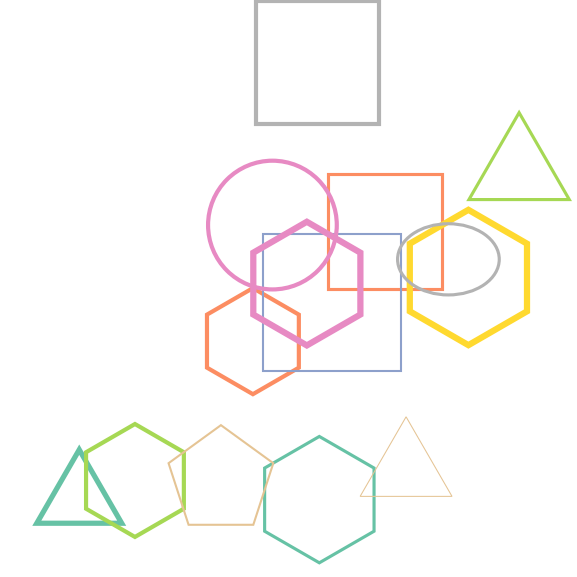[{"shape": "triangle", "thickness": 2.5, "radius": 0.42, "center": [0.137, 0.136]}, {"shape": "hexagon", "thickness": 1.5, "radius": 0.55, "center": [0.553, 0.134]}, {"shape": "square", "thickness": 1.5, "radius": 0.49, "center": [0.667, 0.599]}, {"shape": "hexagon", "thickness": 2, "radius": 0.46, "center": [0.438, 0.408]}, {"shape": "square", "thickness": 1, "radius": 0.6, "center": [0.575, 0.475]}, {"shape": "circle", "thickness": 2, "radius": 0.56, "center": [0.472, 0.609]}, {"shape": "hexagon", "thickness": 3, "radius": 0.54, "center": [0.531, 0.508]}, {"shape": "hexagon", "thickness": 2, "radius": 0.49, "center": [0.234, 0.167]}, {"shape": "triangle", "thickness": 1.5, "radius": 0.5, "center": [0.899, 0.704]}, {"shape": "hexagon", "thickness": 3, "radius": 0.59, "center": [0.811, 0.519]}, {"shape": "pentagon", "thickness": 1, "radius": 0.48, "center": [0.383, 0.168]}, {"shape": "triangle", "thickness": 0.5, "radius": 0.46, "center": [0.703, 0.186]}, {"shape": "square", "thickness": 2, "radius": 0.53, "center": [0.55, 0.891]}, {"shape": "oval", "thickness": 1.5, "radius": 0.44, "center": [0.776, 0.55]}]